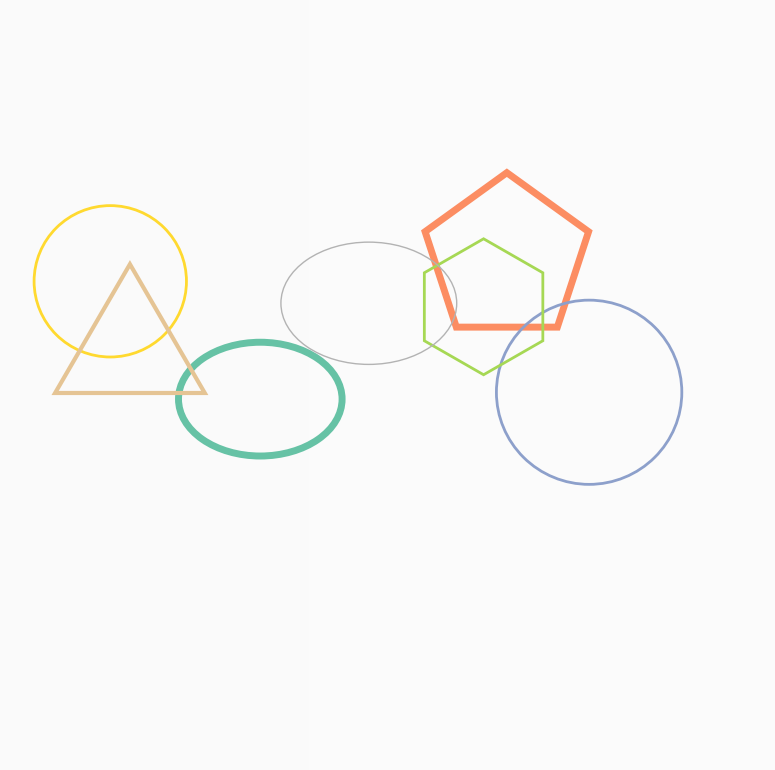[{"shape": "oval", "thickness": 2.5, "radius": 0.53, "center": [0.336, 0.482]}, {"shape": "pentagon", "thickness": 2.5, "radius": 0.55, "center": [0.654, 0.665]}, {"shape": "circle", "thickness": 1, "radius": 0.6, "center": [0.76, 0.491]}, {"shape": "hexagon", "thickness": 1, "radius": 0.44, "center": [0.624, 0.602]}, {"shape": "circle", "thickness": 1, "radius": 0.49, "center": [0.142, 0.635]}, {"shape": "triangle", "thickness": 1.5, "radius": 0.56, "center": [0.168, 0.545]}, {"shape": "oval", "thickness": 0.5, "radius": 0.57, "center": [0.476, 0.606]}]